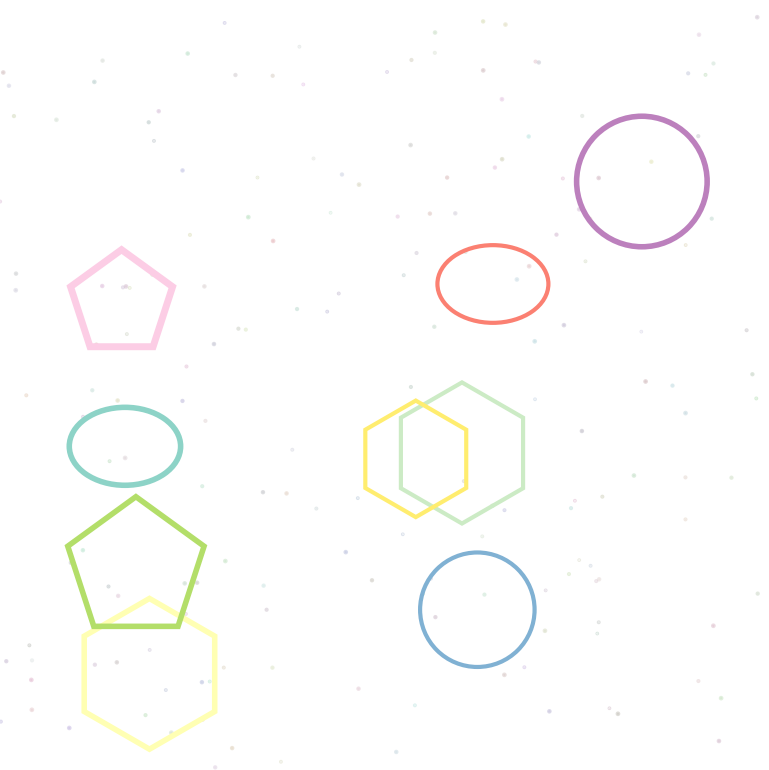[{"shape": "oval", "thickness": 2, "radius": 0.36, "center": [0.162, 0.42]}, {"shape": "hexagon", "thickness": 2, "radius": 0.49, "center": [0.194, 0.125]}, {"shape": "oval", "thickness": 1.5, "radius": 0.36, "center": [0.64, 0.631]}, {"shape": "circle", "thickness": 1.5, "radius": 0.37, "center": [0.62, 0.208]}, {"shape": "pentagon", "thickness": 2, "radius": 0.47, "center": [0.177, 0.262]}, {"shape": "pentagon", "thickness": 2.5, "radius": 0.35, "center": [0.158, 0.606]}, {"shape": "circle", "thickness": 2, "radius": 0.42, "center": [0.834, 0.764]}, {"shape": "hexagon", "thickness": 1.5, "radius": 0.46, "center": [0.6, 0.412]}, {"shape": "hexagon", "thickness": 1.5, "radius": 0.38, "center": [0.54, 0.404]}]